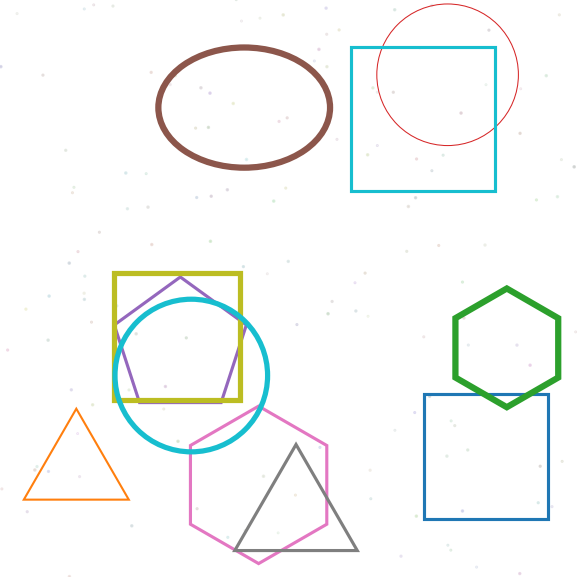[{"shape": "square", "thickness": 1.5, "radius": 0.54, "center": [0.842, 0.209]}, {"shape": "triangle", "thickness": 1, "radius": 0.52, "center": [0.132, 0.186]}, {"shape": "hexagon", "thickness": 3, "radius": 0.51, "center": [0.878, 0.397]}, {"shape": "circle", "thickness": 0.5, "radius": 0.61, "center": [0.775, 0.87]}, {"shape": "pentagon", "thickness": 1.5, "radius": 0.6, "center": [0.312, 0.399]}, {"shape": "oval", "thickness": 3, "radius": 0.74, "center": [0.423, 0.813]}, {"shape": "hexagon", "thickness": 1.5, "radius": 0.68, "center": [0.448, 0.16]}, {"shape": "triangle", "thickness": 1.5, "radius": 0.61, "center": [0.513, 0.107]}, {"shape": "square", "thickness": 2.5, "radius": 0.55, "center": [0.306, 0.417]}, {"shape": "square", "thickness": 1.5, "radius": 0.62, "center": [0.732, 0.794]}, {"shape": "circle", "thickness": 2.5, "radius": 0.66, "center": [0.331, 0.349]}]